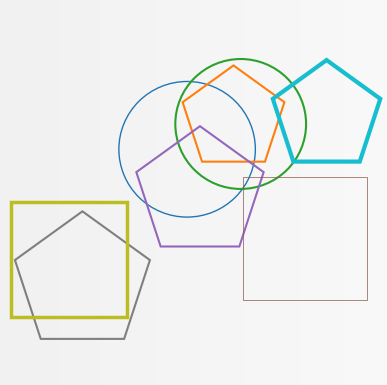[{"shape": "circle", "thickness": 1, "radius": 0.88, "center": [0.483, 0.612]}, {"shape": "pentagon", "thickness": 1.5, "radius": 0.69, "center": [0.603, 0.692]}, {"shape": "circle", "thickness": 1.5, "radius": 0.84, "center": [0.621, 0.678]}, {"shape": "pentagon", "thickness": 1.5, "radius": 0.86, "center": [0.516, 0.499]}, {"shape": "square", "thickness": 0.5, "radius": 0.8, "center": [0.787, 0.381]}, {"shape": "pentagon", "thickness": 1.5, "radius": 0.92, "center": [0.213, 0.268]}, {"shape": "square", "thickness": 2.5, "radius": 0.75, "center": [0.177, 0.326]}, {"shape": "pentagon", "thickness": 3, "radius": 0.73, "center": [0.843, 0.698]}]